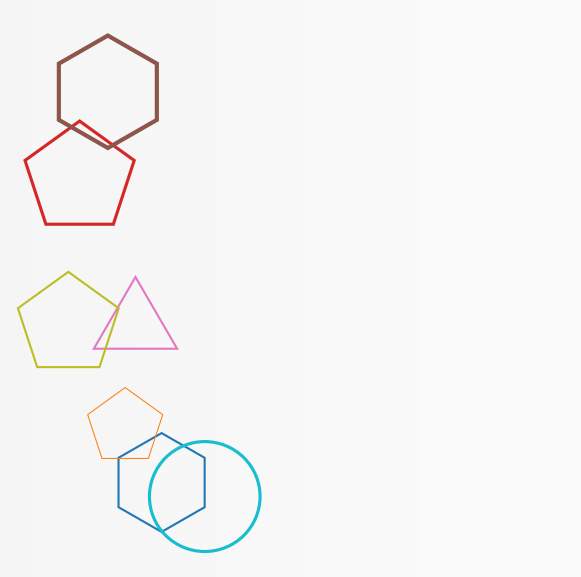[{"shape": "hexagon", "thickness": 1, "radius": 0.43, "center": [0.278, 0.164]}, {"shape": "pentagon", "thickness": 0.5, "radius": 0.34, "center": [0.215, 0.26]}, {"shape": "pentagon", "thickness": 1.5, "radius": 0.49, "center": [0.137, 0.691]}, {"shape": "hexagon", "thickness": 2, "radius": 0.49, "center": [0.186, 0.84]}, {"shape": "triangle", "thickness": 1, "radius": 0.41, "center": [0.233, 0.437]}, {"shape": "pentagon", "thickness": 1, "radius": 0.46, "center": [0.118, 0.437]}, {"shape": "circle", "thickness": 1.5, "radius": 0.48, "center": [0.352, 0.139]}]